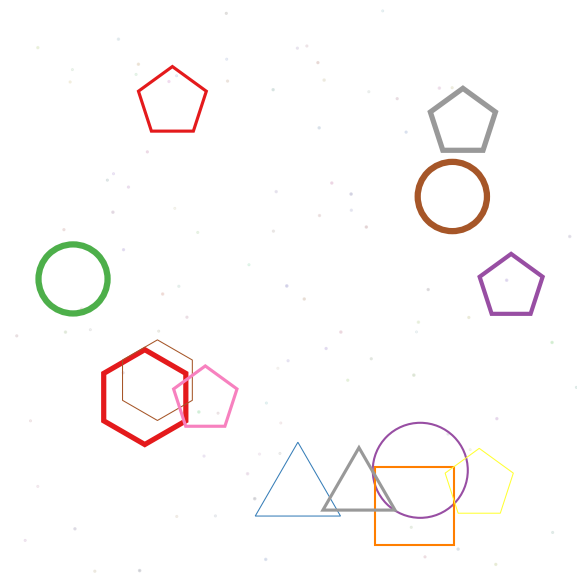[{"shape": "pentagon", "thickness": 1.5, "radius": 0.31, "center": [0.299, 0.822]}, {"shape": "hexagon", "thickness": 2.5, "radius": 0.41, "center": [0.251, 0.312]}, {"shape": "triangle", "thickness": 0.5, "radius": 0.43, "center": [0.516, 0.148]}, {"shape": "circle", "thickness": 3, "radius": 0.3, "center": [0.126, 0.516]}, {"shape": "pentagon", "thickness": 2, "radius": 0.29, "center": [0.885, 0.502]}, {"shape": "circle", "thickness": 1, "radius": 0.41, "center": [0.728, 0.185]}, {"shape": "square", "thickness": 1, "radius": 0.34, "center": [0.718, 0.123]}, {"shape": "pentagon", "thickness": 0.5, "radius": 0.31, "center": [0.83, 0.161]}, {"shape": "circle", "thickness": 3, "radius": 0.3, "center": [0.783, 0.659]}, {"shape": "hexagon", "thickness": 0.5, "radius": 0.35, "center": [0.273, 0.341]}, {"shape": "pentagon", "thickness": 1.5, "radius": 0.29, "center": [0.356, 0.308]}, {"shape": "triangle", "thickness": 1.5, "radius": 0.36, "center": [0.622, 0.152]}, {"shape": "pentagon", "thickness": 2.5, "radius": 0.3, "center": [0.802, 0.787]}]